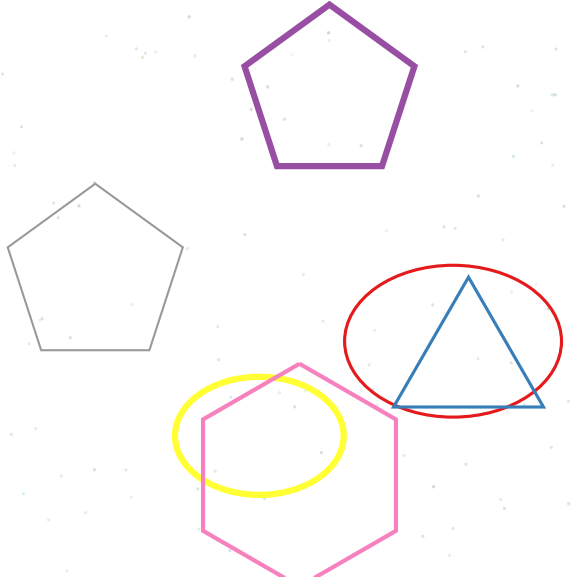[{"shape": "oval", "thickness": 1.5, "radius": 0.94, "center": [0.785, 0.408]}, {"shape": "triangle", "thickness": 1.5, "radius": 0.75, "center": [0.811, 0.369]}, {"shape": "pentagon", "thickness": 3, "radius": 0.77, "center": [0.571, 0.837]}, {"shape": "oval", "thickness": 3, "radius": 0.73, "center": [0.449, 0.244]}, {"shape": "hexagon", "thickness": 2, "radius": 0.96, "center": [0.519, 0.176]}, {"shape": "pentagon", "thickness": 1, "radius": 0.8, "center": [0.165, 0.522]}]